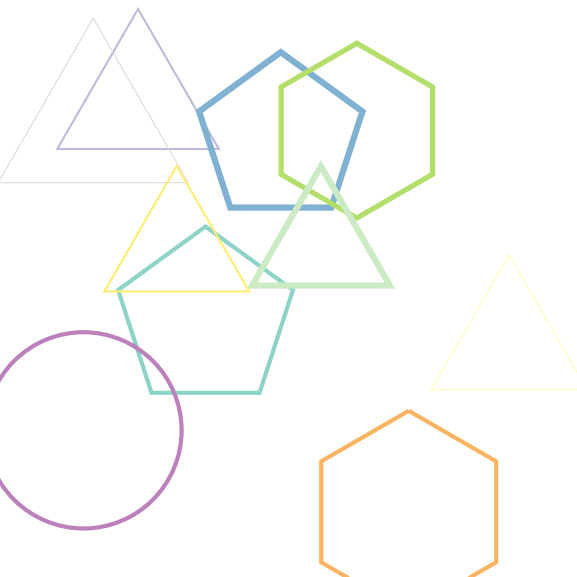[{"shape": "pentagon", "thickness": 2, "radius": 0.8, "center": [0.356, 0.448]}, {"shape": "triangle", "thickness": 0.5, "radius": 0.78, "center": [0.882, 0.402]}, {"shape": "triangle", "thickness": 1, "radius": 0.81, "center": [0.239, 0.822]}, {"shape": "pentagon", "thickness": 3, "radius": 0.74, "center": [0.486, 0.76]}, {"shape": "hexagon", "thickness": 2, "radius": 0.87, "center": [0.708, 0.113]}, {"shape": "hexagon", "thickness": 2.5, "radius": 0.76, "center": [0.618, 0.773]}, {"shape": "triangle", "thickness": 0.5, "radius": 0.95, "center": [0.161, 0.778]}, {"shape": "circle", "thickness": 2, "radius": 0.85, "center": [0.145, 0.254]}, {"shape": "triangle", "thickness": 3, "radius": 0.69, "center": [0.556, 0.574]}, {"shape": "triangle", "thickness": 1, "radius": 0.72, "center": [0.306, 0.567]}]